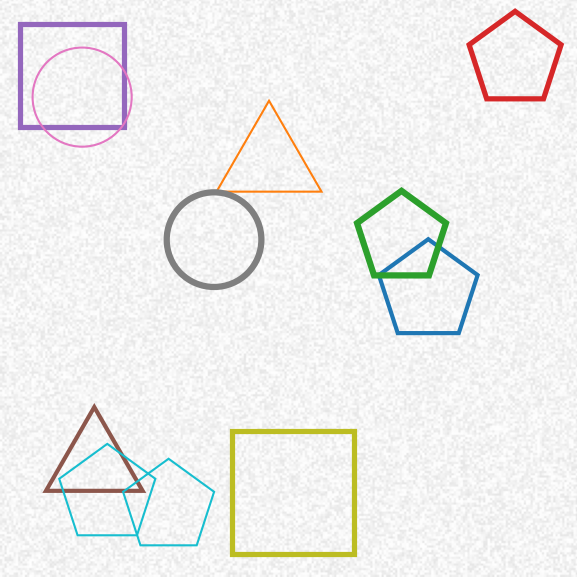[{"shape": "pentagon", "thickness": 2, "radius": 0.45, "center": [0.742, 0.495]}, {"shape": "triangle", "thickness": 1, "radius": 0.52, "center": [0.466, 0.72]}, {"shape": "pentagon", "thickness": 3, "radius": 0.4, "center": [0.695, 0.588]}, {"shape": "pentagon", "thickness": 2.5, "radius": 0.42, "center": [0.892, 0.896]}, {"shape": "square", "thickness": 2.5, "radius": 0.45, "center": [0.125, 0.869]}, {"shape": "triangle", "thickness": 2, "radius": 0.48, "center": [0.163, 0.198]}, {"shape": "circle", "thickness": 1, "radius": 0.43, "center": [0.142, 0.831]}, {"shape": "circle", "thickness": 3, "radius": 0.41, "center": [0.371, 0.584]}, {"shape": "square", "thickness": 2.5, "radius": 0.53, "center": [0.507, 0.146]}, {"shape": "pentagon", "thickness": 1, "radius": 0.41, "center": [0.292, 0.122]}, {"shape": "pentagon", "thickness": 1, "radius": 0.44, "center": [0.186, 0.143]}]